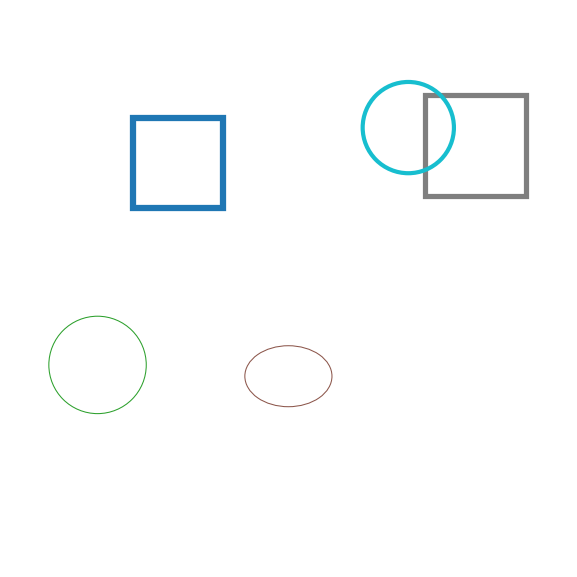[{"shape": "square", "thickness": 3, "radius": 0.39, "center": [0.308, 0.717]}, {"shape": "circle", "thickness": 0.5, "radius": 0.42, "center": [0.169, 0.367]}, {"shape": "oval", "thickness": 0.5, "radius": 0.38, "center": [0.499, 0.348]}, {"shape": "square", "thickness": 2.5, "radius": 0.44, "center": [0.824, 0.746]}, {"shape": "circle", "thickness": 2, "radius": 0.4, "center": [0.707, 0.778]}]